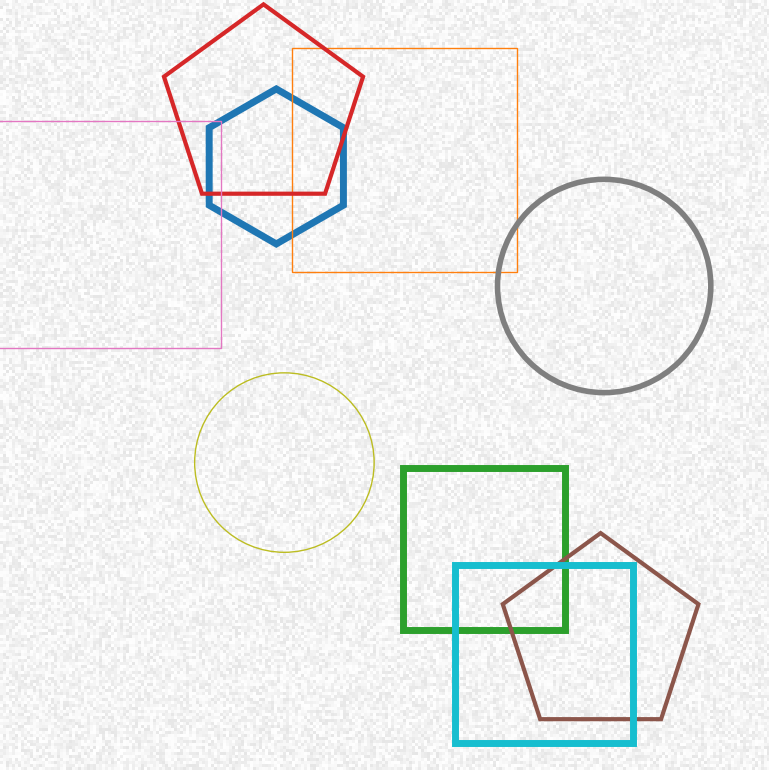[{"shape": "hexagon", "thickness": 2.5, "radius": 0.5, "center": [0.359, 0.784]}, {"shape": "square", "thickness": 0.5, "radius": 0.73, "center": [0.526, 0.792]}, {"shape": "square", "thickness": 2.5, "radius": 0.53, "center": [0.628, 0.287]}, {"shape": "pentagon", "thickness": 1.5, "radius": 0.68, "center": [0.342, 0.858]}, {"shape": "pentagon", "thickness": 1.5, "radius": 0.67, "center": [0.78, 0.174]}, {"shape": "square", "thickness": 0.5, "radius": 0.74, "center": [0.139, 0.695]}, {"shape": "circle", "thickness": 2, "radius": 0.69, "center": [0.785, 0.629]}, {"shape": "circle", "thickness": 0.5, "radius": 0.58, "center": [0.369, 0.399]}, {"shape": "square", "thickness": 2.5, "radius": 0.58, "center": [0.707, 0.151]}]